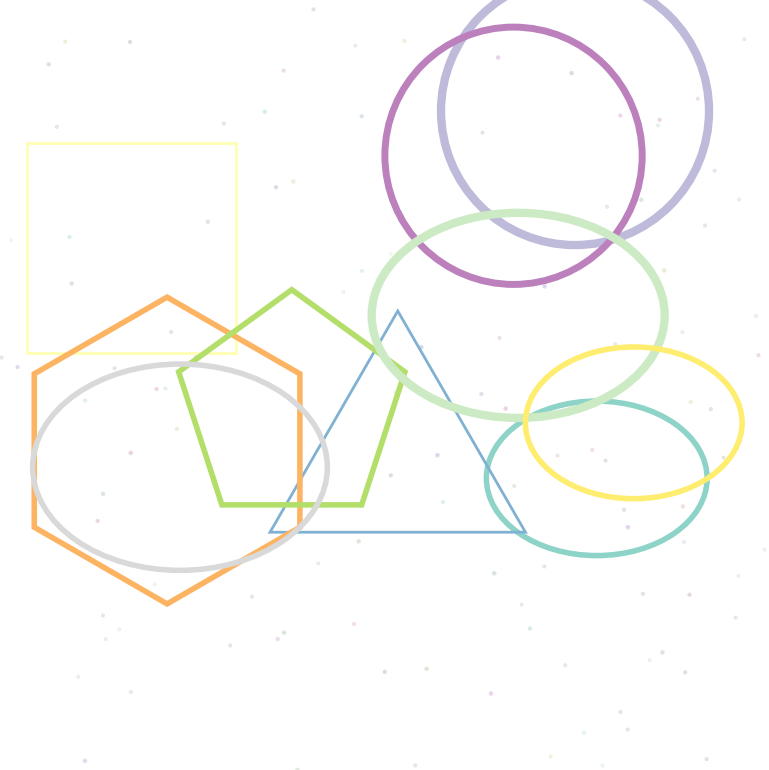[{"shape": "oval", "thickness": 2, "radius": 0.72, "center": [0.775, 0.379]}, {"shape": "square", "thickness": 1, "radius": 0.68, "center": [0.171, 0.678]}, {"shape": "circle", "thickness": 3, "radius": 0.87, "center": [0.747, 0.856]}, {"shape": "triangle", "thickness": 1, "radius": 0.96, "center": [0.517, 0.405]}, {"shape": "hexagon", "thickness": 2, "radius": 1.0, "center": [0.217, 0.415]}, {"shape": "pentagon", "thickness": 2, "radius": 0.77, "center": [0.379, 0.469]}, {"shape": "oval", "thickness": 2, "radius": 0.96, "center": [0.234, 0.393]}, {"shape": "circle", "thickness": 2.5, "radius": 0.84, "center": [0.667, 0.798]}, {"shape": "oval", "thickness": 3, "radius": 0.95, "center": [0.673, 0.59]}, {"shape": "oval", "thickness": 2, "radius": 0.7, "center": [0.823, 0.451]}]